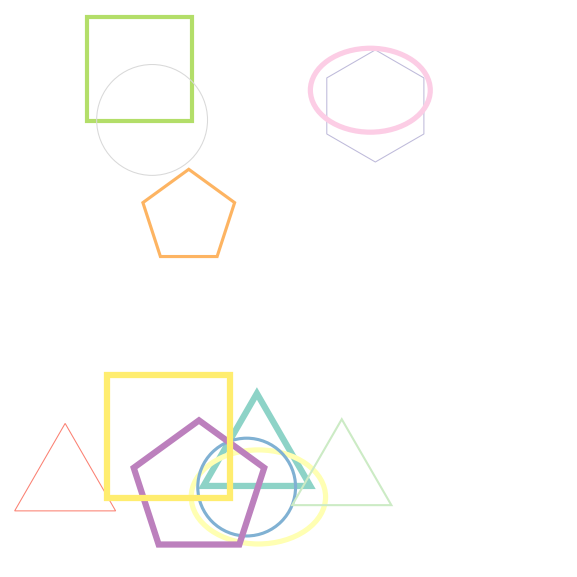[{"shape": "triangle", "thickness": 3, "radius": 0.53, "center": [0.445, 0.211]}, {"shape": "oval", "thickness": 2.5, "radius": 0.58, "center": [0.447, 0.139]}, {"shape": "hexagon", "thickness": 0.5, "radius": 0.49, "center": [0.65, 0.816]}, {"shape": "triangle", "thickness": 0.5, "radius": 0.5, "center": [0.113, 0.165]}, {"shape": "circle", "thickness": 1.5, "radius": 0.42, "center": [0.427, 0.156]}, {"shape": "pentagon", "thickness": 1.5, "radius": 0.42, "center": [0.327, 0.622]}, {"shape": "square", "thickness": 2, "radius": 0.45, "center": [0.241, 0.88]}, {"shape": "oval", "thickness": 2.5, "radius": 0.52, "center": [0.641, 0.843]}, {"shape": "circle", "thickness": 0.5, "radius": 0.48, "center": [0.263, 0.791]}, {"shape": "pentagon", "thickness": 3, "radius": 0.59, "center": [0.345, 0.152]}, {"shape": "triangle", "thickness": 1, "radius": 0.5, "center": [0.592, 0.174]}, {"shape": "square", "thickness": 3, "radius": 0.53, "center": [0.291, 0.243]}]